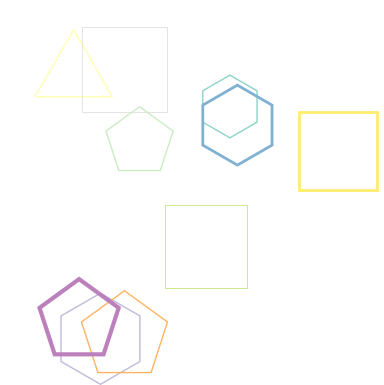[{"shape": "hexagon", "thickness": 1, "radius": 0.41, "center": [0.597, 0.723]}, {"shape": "triangle", "thickness": 1, "radius": 0.58, "center": [0.191, 0.807]}, {"shape": "hexagon", "thickness": 1, "radius": 0.59, "center": [0.261, 0.12]}, {"shape": "hexagon", "thickness": 2, "radius": 0.52, "center": [0.617, 0.675]}, {"shape": "pentagon", "thickness": 1, "radius": 0.59, "center": [0.323, 0.127]}, {"shape": "square", "thickness": 0.5, "radius": 0.53, "center": [0.534, 0.36]}, {"shape": "square", "thickness": 0.5, "radius": 0.55, "center": [0.323, 0.819]}, {"shape": "pentagon", "thickness": 3, "radius": 0.54, "center": [0.205, 0.167]}, {"shape": "pentagon", "thickness": 1, "radius": 0.46, "center": [0.362, 0.631]}, {"shape": "square", "thickness": 2, "radius": 0.51, "center": [0.877, 0.608]}]